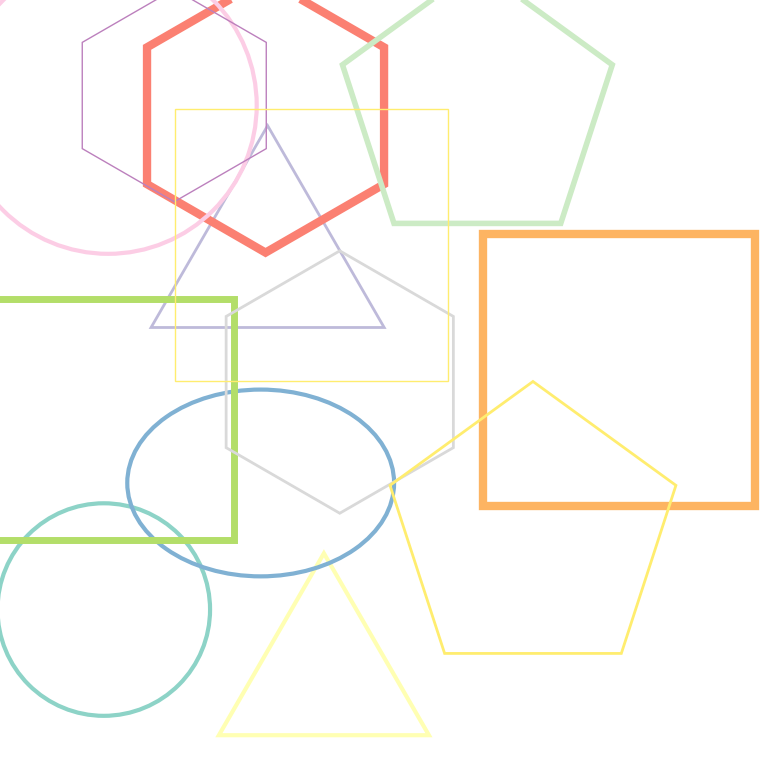[{"shape": "circle", "thickness": 1.5, "radius": 0.69, "center": [0.135, 0.208]}, {"shape": "triangle", "thickness": 1.5, "radius": 0.79, "center": [0.421, 0.124]}, {"shape": "triangle", "thickness": 1, "radius": 0.87, "center": [0.348, 0.662]}, {"shape": "hexagon", "thickness": 3, "radius": 0.89, "center": [0.345, 0.85]}, {"shape": "oval", "thickness": 1.5, "radius": 0.87, "center": [0.339, 0.373]}, {"shape": "square", "thickness": 3, "radius": 0.88, "center": [0.804, 0.52]}, {"shape": "square", "thickness": 2.5, "radius": 0.78, "center": [0.147, 0.456]}, {"shape": "circle", "thickness": 1.5, "radius": 0.96, "center": [0.14, 0.863]}, {"shape": "hexagon", "thickness": 1, "radius": 0.85, "center": [0.441, 0.504]}, {"shape": "hexagon", "thickness": 0.5, "radius": 0.69, "center": [0.226, 0.876]}, {"shape": "pentagon", "thickness": 2, "radius": 0.92, "center": [0.62, 0.859]}, {"shape": "square", "thickness": 0.5, "radius": 0.89, "center": [0.404, 0.682]}, {"shape": "pentagon", "thickness": 1, "radius": 0.98, "center": [0.692, 0.309]}]